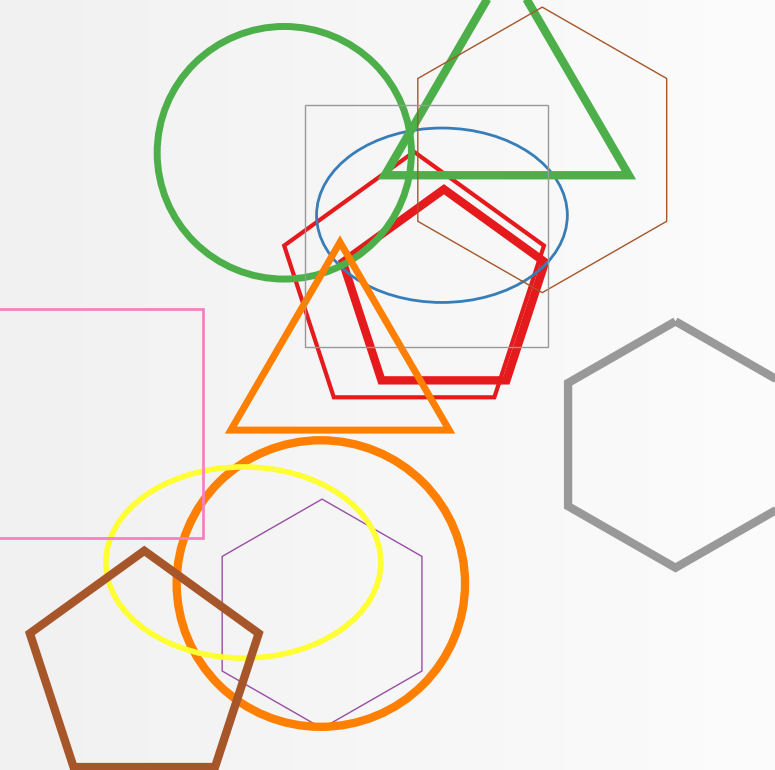[{"shape": "pentagon", "thickness": 1.5, "radius": 0.88, "center": [0.534, 0.627]}, {"shape": "pentagon", "thickness": 3, "radius": 0.69, "center": [0.573, 0.617]}, {"shape": "oval", "thickness": 1, "radius": 0.81, "center": [0.57, 0.72]}, {"shape": "triangle", "thickness": 3, "radius": 0.91, "center": [0.654, 0.863]}, {"shape": "circle", "thickness": 2.5, "radius": 0.82, "center": [0.367, 0.802]}, {"shape": "hexagon", "thickness": 0.5, "radius": 0.74, "center": [0.416, 0.203]}, {"shape": "triangle", "thickness": 2.5, "radius": 0.81, "center": [0.439, 0.523]}, {"shape": "circle", "thickness": 3, "radius": 0.93, "center": [0.414, 0.242]}, {"shape": "oval", "thickness": 2, "radius": 0.89, "center": [0.314, 0.269]}, {"shape": "pentagon", "thickness": 3, "radius": 0.78, "center": [0.186, 0.129]}, {"shape": "hexagon", "thickness": 0.5, "radius": 0.93, "center": [0.7, 0.805]}, {"shape": "square", "thickness": 1, "radius": 0.74, "center": [0.113, 0.45]}, {"shape": "hexagon", "thickness": 3, "radius": 0.8, "center": [0.872, 0.423]}, {"shape": "square", "thickness": 0.5, "radius": 0.78, "center": [0.551, 0.707]}]